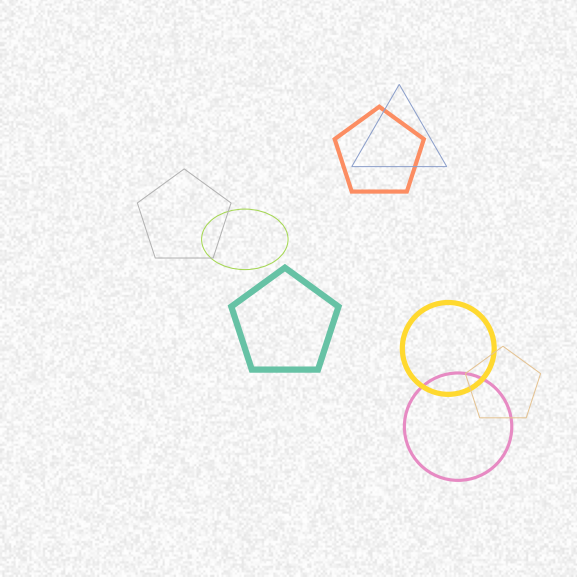[{"shape": "pentagon", "thickness": 3, "radius": 0.49, "center": [0.493, 0.438]}, {"shape": "pentagon", "thickness": 2, "radius": 0.41, "center": [0.657, 0.733]}, {"shape": "triangle", "thickness": 0.5, "radius": 0.47, "center": [0.691, 0.758]}, {"shape": "circle", "thickness": 1.5, "radius": 0.46, "center": [0.793, 0.26]}, {"shape": "oval", "thickness": 0.5, "radius": 0.37, "center": [0.424, 0.585]}, {"shape": "circle", "thickness": 2.5, "radius": 0.4, "center": [0.776, 0.396]}, {"shape": "pentagon", "thickness": 0.5, "radius": 0.34, "center": [0.871, 0.331]}, {"shape": "pentagon", "thickness": 0.5, "radius": 0.43, "center": [0.319, 0.621]}]